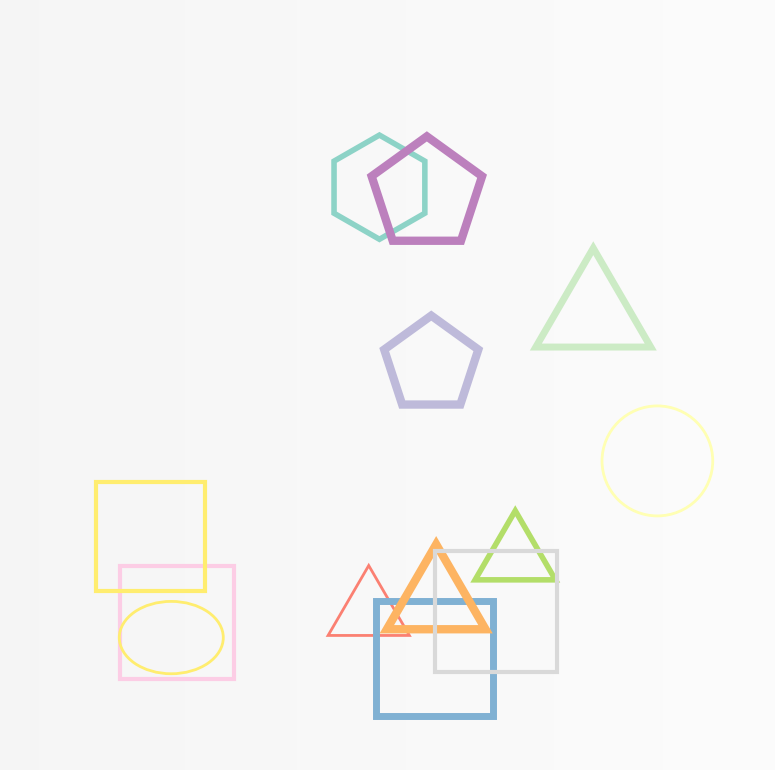[{"shape": "hexagon", "thickness": 2, "radius": 0.34, "center": [0.49, 0.757]}, {"shape": "circle", "thickness": 1, "radius": 0.36, "center": [0.848, 0.401]}, {"shape": "pentagon", "thickness": 3, "radius": 0.32, "center": [0.556, 0.526]}, {"shape": "triangle", "thickness": 1, "radius": 0.3, "center": [0.476, 0.205]}, {"shape": "square", "thickness": 2.5, "radius": 0.37, "center": [0.561, 0.145]}, {"shape": "triangle", "thickness": 3, "radius": 0.37, "center": [0.563, 0.22]}, {"shape": "triangle", "thickness": 2, "radius": 0.3, "center": [0.665, 0.277]}, {"shape": "square", "thickness": 1.5, "radius": 0.37, "center": [0.228, 0.191]}, {"shape": "square", "thickness": 1.5, "radius": 0.39, "center": [0.64, 0.206]}, {"shape": "pentagon", "thickness": 3, "radius": 0.37, "center": [0.551, 0.748]}, {"shape": "triangle", "thickness": 2.5, "radius": 0.43, "center": [0.766, 0.592]}, {"shape": "square", "thickness": 1.5, "radius": 0.35, "center": [0.194, 0.303]}, {"shape": "oval", "thickness": 1, "radius": 0.34, "center": [0.221, 0.172]}]